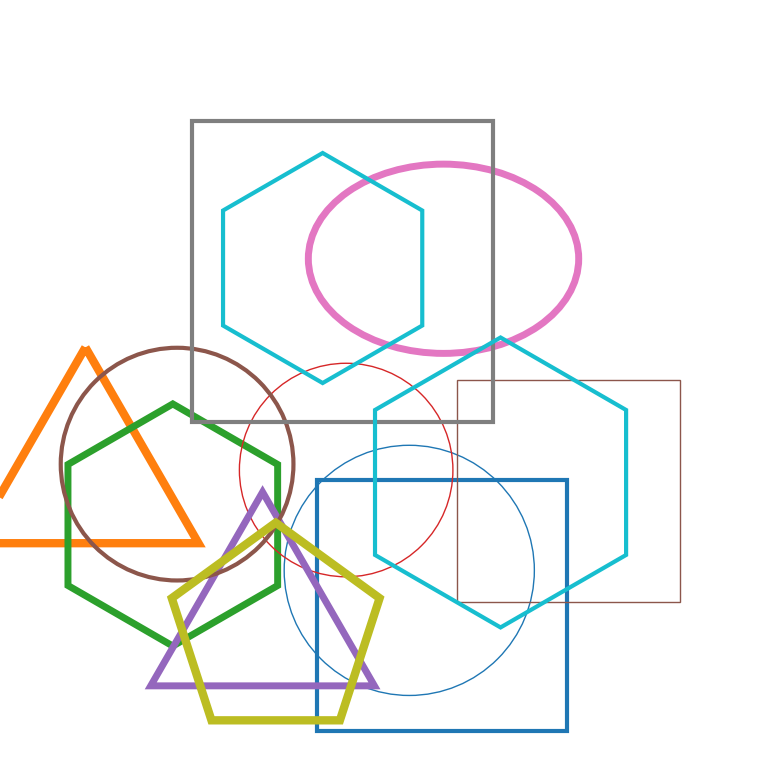[{"shape": "square", "thickness": 1.5, "radius": 0.81, "center": [0.574, 0.214]}, {"shape": "circle", "thickness": 0.5, "radius": 0.81, "center": [0.532, 0.259]}, {"shape": "triangle", "thickness": 3, "radius": 0.85, "center": [0.111, 0.379]}, {"shape": "hexagon", "thickness": 2.5, "radius": 0.79, "center": [0.224, 0.318]}, {"shape": "circle", "thickness": 0.5, "radius": 0.69, "center": [0.45, 0.39]}, {"shape": "triangle", "thickness": 2.5, "radius": 0.84, "center": [0.341, 0.193]}, {"shape": "circle", "thickness": 1.5, "radius": 0.76, "center": [0.23, 0.397]}, {"shape": "square", "thickness": 0.5, "radius": 0.72, "center": [0.738, 0.362]}, {"shape": "oval", "thickness": 2.5, "radius": 0.88, "center": [0.576, 0.664]}, {"shape": "square", "thickness": 1.5, "radius": 0.98, "center": [0.444, 0.648]}, {"shape": "pentagon", "thickness": 3, "radius": 0.71, "center": [0.358, 0.179]}, {"shape": "hexagon", "thickness": 1.5, "radius": 0.75, "center": [0.419, 0.652]}, {"shape": "hexagon", "thickness": 1.5, "radius": 0.94, "center": [0.65, 0.373]}]